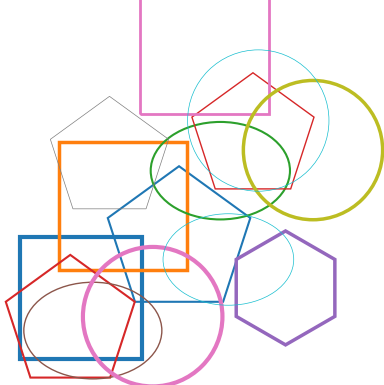[{"shape": "square", "thickness": 3, "radius": 0.79, "center": [0.21, 0.226]}, {"shape": "pentagon", "thickness": 1.5, "radius": 0.97, "center": [0.465, 0.374]}, {"shape": "square", "thickness": 2.5, "radius": 0.83, "center": [0.319, 0.466]}, {"shape": "oval", "thickness": 1.5, "radius": 0.9, "center": [0.572, 0.557]}, {"shape": "pentagon", "thickness": 1.5, "radius": 0.88, "center": [0.183, 0.162]}, {"shape": "pentagon", "thickness": 1, "radius": 0.83, "center": [0.657, 0.644]}, {"shape": "hexagon", "thickness": 2.5, "radius": 0.74, "center": [0.742, 0.252]}, {"shape": "oval", "thickness": 1, "radius": 0.9, "center": [0.241, 0.141]}, {"shape": "square", "thickness": 2, "radius": 0.84, "center": [0.532, 0.872]}, {"shape": "circle", "thickness": 3, "radius": 0.91, "center": [0.397, 0.177]}, {"shape": "pentagon", "thickness": 0.5, "radius": 0.81, "center": [0.284, 0.588]}, {"shape": "circle", "thickness": 2.5, "radius": 0.9, "center": [0.813, 0.61]}, {"shape": "oval", "thickness": 0.5, "radius": 0.85, "center": [0.593, 0.326]}, {"shape": "circle", "thickness": 0.5, "radius": 0.92, "center": [0.671, 0.687]}]